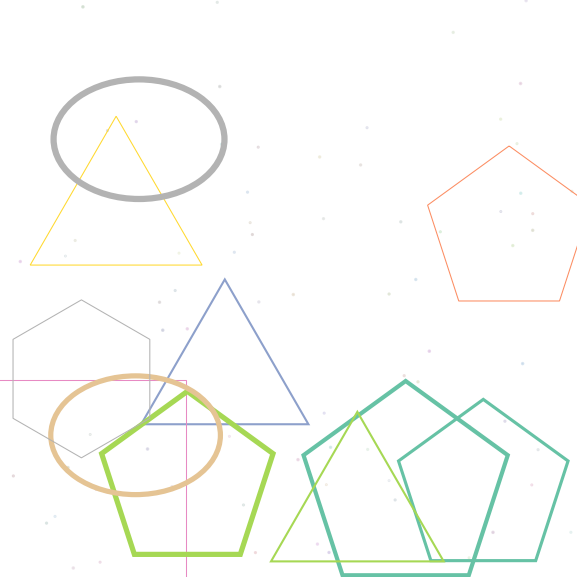[{"shape": "pentagon", "thickness": 2, "radius": 0.93, "center": [0.702, 0.153]}, {"shape": "pentagon", "thickness": 1.5, "radius": 0.77, "center": [0.837, 0.153]}, {"shape": "pentagon", "thickness": 0.5, "radius": 0.74, "center": [0.882, 0.598]}, {"shape": "triangle", "thickness": 1, "radius": 0.84, "center": [0.389, 0.348]}, {"shape": "square", "thickness": 0.5, "radius": 0.89, "center": [0.144, 0.162]}, {"shape": "pentagon", "thickness": 2.5, "radius": 0.78, "center": [0.324, 0.165]}, {"shape": "triangle", "thickness": 1, "radius": 0.86, "center": [0.619, 0.113]}, {"shape": "triangle", "thickness": 0.5, "radius": 0.86, "center": [0.201, 0.626]}, {"shape": "oval", "thickness": 2.5, "radius": 0.73, "center": [0.235, 0.245]}, {"shape": "hexagon", "thickness": 0.5, "radius": 0.68, "center": [0.141, 0.343]}, {"shape": "oval", "thickness": 3, "radius": 0.74, "center": [0.241, 0.758]}]